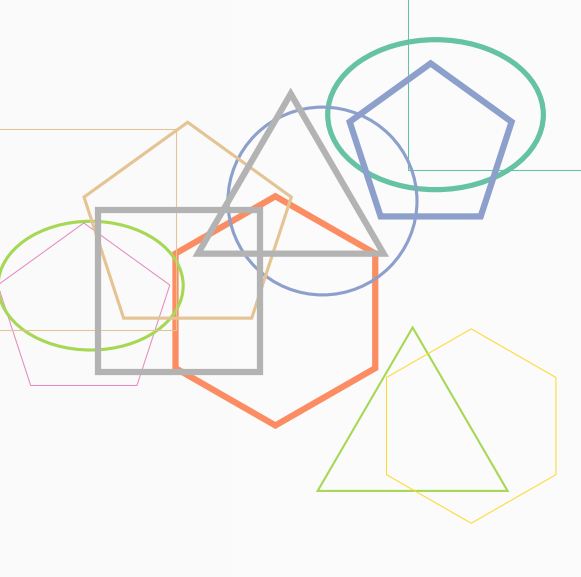[{"shape": "square", "thickness": 0.5, "radius": 0.77, "center": [0.855, 0.857]}, {"shape": "oval", "thickness": 2.5, "radius": 0.93, "center": [0.749, 0.801]}, {"shape": "hexagon", "thickness": 3, "radius": 0.99, "center": [0.474, 0.461]}, {"shape": "pentagon", "thickness": 3, "radius": 0.73, "center": [0.741, 0.743]}, {"shape": "circle", "thickness": 1.5, "radius": 0.81, "center": [0.555, 0.651]}, {"shape": "pentagon", "thickness": 0.5, "radius": 0.78, "center": [0.144, 0.457]}, {"shape": "oval", "thickness": 1.5, "radius": 0.8, "center": [0.156, 0.505]}, {"shape": "triangle", "thickness": 1, "radius": 0.94, "center": [0.71, 0.243]}, {"shape": "hexagon", "thickness": 0.5, "radius": 0.84, "center": [0.811, 0.261]}, {"shape": "pentagon", "thickness": 1.5, "radius": 0.94, "center": [0.323, 0.6]}, {"shape": "square", "thickness": 0.5, "radius": 0.87, "center": [0.128, 0.601]}, {"shape": "triangle", "thickness": 3, "radius": 0.92, "center": [0.5, 0.652]}, {"shape": "square", "thickness": 3, "radius": 0.7, "center": [0.308, 0.496]}]